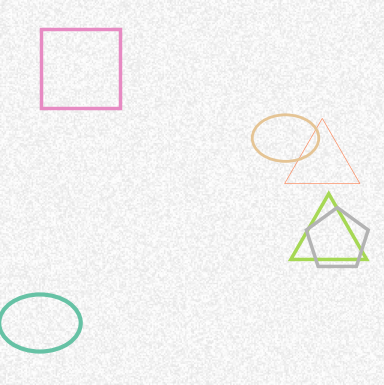[{"shape": "oval", "thickness": 3, "radius": 0.53, "center": [0.104, 0.161]}, {"shape": "triangle", "thickness": 0.5, "radius": 0.56, "center": [0.837, 0.58]}, {"shape": "square", "thickness": 2.5, "radius": 0.51, "center": [0.209, 0.822]}, {"shape": "triangle", "thickness": 2.5, "radius": 0.57, "center": [0.854, 0.383]}, {"shape": "oval", "thickness": 2, "radius": 0.43, "center": [0.742, 0.641]}, {"shape": "pentagon", "thickness": 2.5, "radius": 0.42, "center": [0.876, 0.376]}]